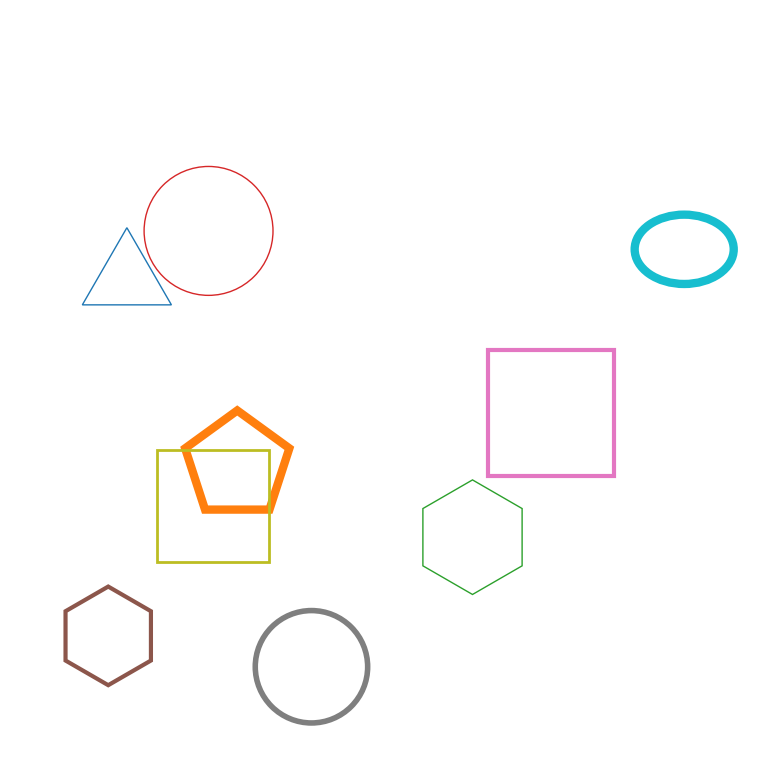[{"shape": "triangle", "thickness": 0.5, "radius": 0.33, "center": [0.165, 0.637]}, {"shape": "pentagon", "thickness": 3, "radius": 0.36, "center": [0.308, 0.396]}, {"shape": "hexagon", "thickness": 0.5, "radius": 0.37, "center": [0.614, 0.302]}, {"shape": "circle", "thickness": 0.5, "radius": 0.42, "center": [0.271, 0.7]}, {"shape": "hexagon", "thickness": 1.5, "radius": 0.32, "center": [0.141, 0.174]}, {"shape": "square", "thickness": 1.5, "radius": 0.41, "center": [0.715, 0.464]}, {"shape": "circle", "thickness": 2, "radius": 0.36, "center": [0.404, 0.134]}, {"shape": "square", "thickness": 1, "radius": 0.36, "center": [0.277, 0.343]}, {"shape": "oval", "thickness": 3, "radius": 0.32, "center": [0.889, 0.676]}]